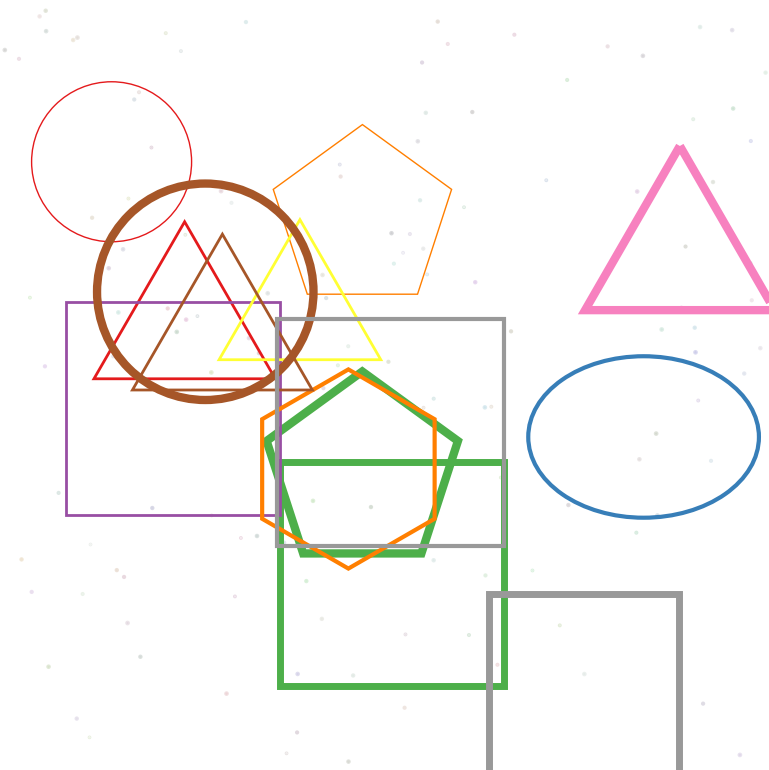[{"shape": "circle", "thickness": 0.5, "radius": 0.52, "center": [0.145, 0.79]}, {"shape": "triangle", "thickness": 1, "radius": 0.68, "center": [0.24, 0.576]}, {"shape": "oval", "thickness": 1.5, "radius": 0.75, "center": [0.836, 0.433]}, {"shape": "square", "thickness": 2.5, "radius": 0.73, "center": [0.509, 0.254]}, {"shape": "pentagon", "thickness": 3, "radius": 0.65, "center": [0.47, 0.387]}, {"shape": "square", "thickness": 1, "radius": 0.69, "center": [0.225, 0.469]}, {"shape": "pentagon", "thickness": 0.5, "radius": 0.61, "center": [0.471, 0.716]}, {"shape": "hexagon", "thickness": 1.5, "radius": 0.65, "center": [0.452, 0.391]}, {"shape": "triangle", "thickness": 1, "radius": 0.61, "center": [0.39, 0.593]}, {"shape": "triangle", "thickness": 1, "radius": 0.67, "center": [0.289, 0.561]}, {"shape": "circle", "thickness": 3, "radius": 0.7, "center": [0.267, 0.621]}, {"shape": "triangle", "thickness": 3, "radius": 0.71, "center": [0.883, 0.668]}, {"shape": "square", "thickness": 2.5, "radius": 0.62, "center": [0.758, 0.105]}, {"shape": "square", "thickness": 1.5, "radius": 0.74, "center": [0.508, 0.438]}]